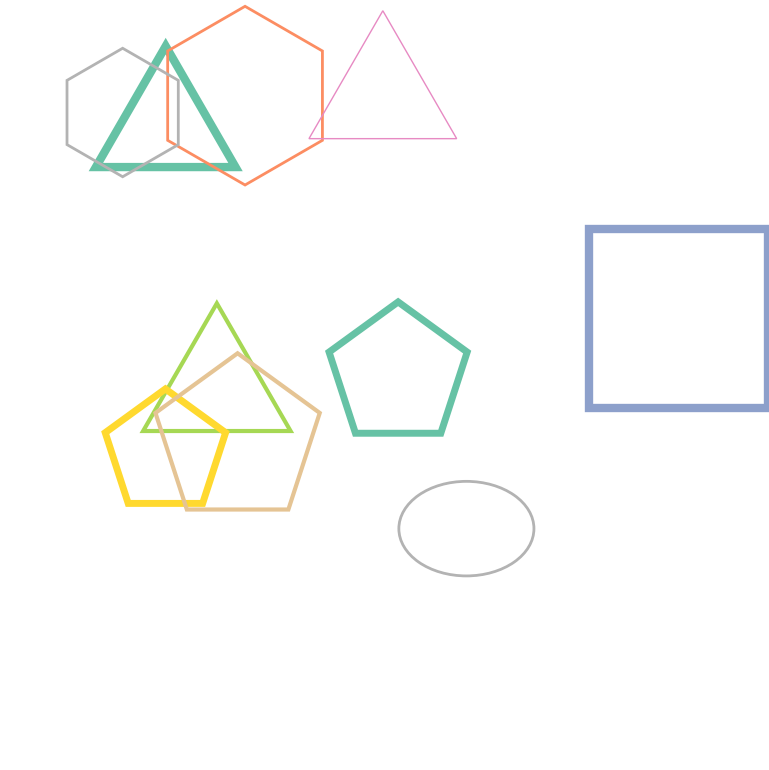[{"shape": "pentagon", "thickness": 2.5, "radius": 0.47, "center": [0.517, 0.514]}, {"shape": "triangle", "thickness": 3, "radius": 0.52, "center": [0.215, 0.835]}, {"shape": "hexagon", "thickness": 1, "radius": 0.58, "center": [0.318, 0.876]}, {"shape": "square", "thickness": 3, "radius": 0.58, "center": [0.881, 0.586]}, {"shape": "triangle", "thickness": 0.5, "radius": 0.55, "center": [0.497, 0.875]}, {"shape": "triangle", "thickness": 1.5, "radius": 0.55, "center": [0.282, 0.496]}, {"shape": "pentagon", "thickness": 2.5, "radius": 0.41, "center": [0.215, 0.413]}, {"shape": "pentagon", "thickness": 1.5, "radius": 0.56, "center": [0.309, 0.429]}, {"shape": "hexagon", "thickness": 1, "radius": 0.42, "center": [0.159, 0.854]}, {"shape": "oval", "thickness": 1, "radius": 0.44, "center": [0.606, 0.313]}]